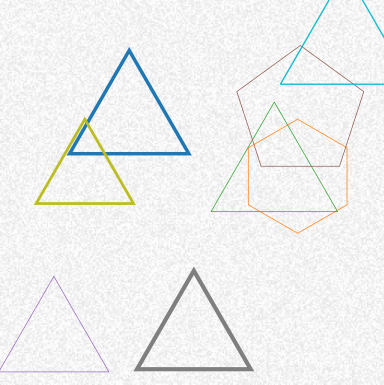[{"shape": "triangle", "thickness": 2.5, "radius": 0.89, "center": [0.336, 0.69]}, {"shape": "hexagon", "thickness": 0.5, "radius": 0.74, "center": [0.773, 0.542]}, {"shape": "triangle", "thickness": 0.5, "radius": 0.95, "center": [0.713, 0.545]}, {"shape": "triangle", "thickness": 0.5, "radius": 0.83, "center": [0.14, 0.117]}, {"shape": "pentagon", "thickness": 0.5, "radius": 0.87, "center": [0.78, 0.708]}, {"shape": "triangle", "thickness": 3, "radius": 0.85, "center": [0.503, 0.126]}, {"shape": "triangle", "thickness": 2, "radius": 0.73, "center": [0.22, 0.544]}, {"shape": "triangle", "thickness": 1, "radius": 0.98, "center": [0.898, 0.879]}]